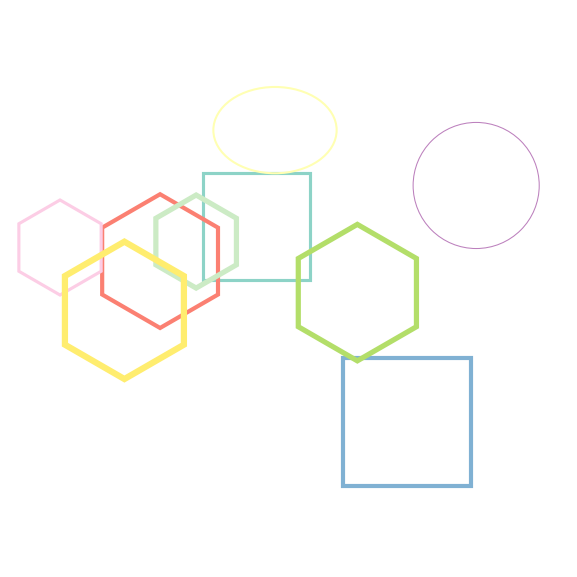[{"shape": "square", "thickness": 1.5, "radius": 0.46, "center": [0.445, 0.607]}, {"shape": "oval", "thickness": 1, "radius": 0.53, "center": [0.476, 0.774]}, {"shape": "hexagon", "thickness": 2, "radius": 0.58, "center": [0.277, 0.547]}, {"shape": "square", "thickness": 2, "radius": 0.55, "center": [0.705, 0.268]}, {"shape": "hexagon", "thickness": 2.5, "radius": 0.59, "center": [0.619, 0.492]}, {"shape": "hexagon", "thickness": 1.5, "radius": 0.41, "center": [0.104, 0.571]}, {"shape": "circle", "thickness": 0.5, "radius": 0.55, "center": [0.825, 0.678]}, {"shape": "hexagon", "thickness": 2.5, "radius": 0.4, "center": [0.34, 0.581]}, {"shape": "hexagon", "thickness": 3, "radius": 0.59, "center": [0.215, 0.462]}]